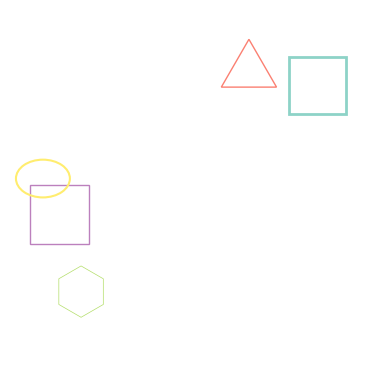[{"shape": "square", "thickness": 2, "radius": 0.37, "center": [0.825, 0.777]}, {"shape": "triangle", "thickness": 1, "radius": 0.41, "center": [0.647, 0.815]}, {"shape": "hexagon", "thickness": 0.5, "radius": 0.33, "center": [0.211, 0.243]}, {"shape": "square", "thickness": 1, "radius": 0.38, "center": [0.155, 0.443]}, {"shape": "oval", "thickness": 1.5, "radius": 0.35, "center": [0.111, 0.536]}]